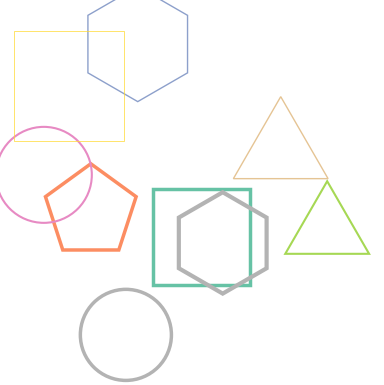[{"shape": "square", "thickness": 2.5, "radius": 0.62, "center": [0.523, 0.384]}, {"shape": "pentagon", "thickness": 2.5, "radius": 0.62, "center": [0.236, 0.451]}, {"shape": "hexagon", "thickness": 1, "radius": 0.75, "center": [0.358, 0.885]}, {"shape": "circle", "thickness": 1.5, "radius": 0.62, "center": [0.114, 0.546]}, {"shape": "triangle", "thickness": 1.5, "radius": 0.63, "center": [0.85, 0.404]}, {"shape": "square", "thickness": 0.5, "radius": 0.71, "center": [0.179, 0.776]}, {"shape": "triangle", "thickness": 1, "radius": 0.71, "center": [0.729, 0.607]}, {"shape": "hexagon", "thickness": 3, "radius": 0.66, "center": [0.578, 0.369]}, {"shape": "circle", "thickness": 2.5, "radius": 0.59, "center": [0.327, 0.13]}]